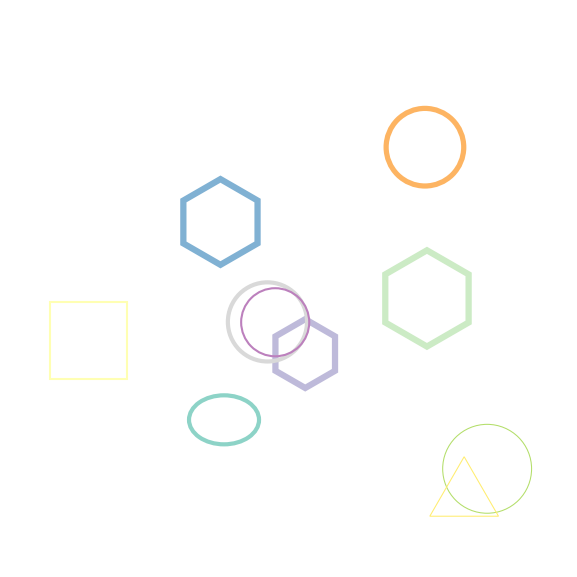[{"shape": "oval", "thickness": 2, "radius": 0.3, "center": [0.388, 0.272]}, {"shape": "square", "thickness": 1, "radius": 0.33, "center": [0.153, 0.409]}, {"shape": "hexagon", "thickness": 3, "radius": 0.3, "center": [0.529, 0.387]}, {"shape": "hexagon", "thickness": 3, "radius": 0.37, "center": [0.382, 0.615]}, {"shape": "circle", "thickness": 2.5, "radius": 0.34, "center": [0.736, 0.744]}, {"shape": "circle", "thickness": 0.5, "radius": 0.38, "center": [0.844, 0.187]}, {"shape": "circle", "thickness": 2, "radius": 0.34, "center": [0.463, 0.442]}, {"shape": "circle", "thickness": 1, "radius": 0.29, "center": [0.477, 0.441]}, {"shape": "hexagon", "thickness": 3, "radius": 0.42, "center": [0.739, 0.482]}, {"shape": "triangle", "thickness": 0.5, "radius": 0.34, "center": [0.804, 0.14]}]